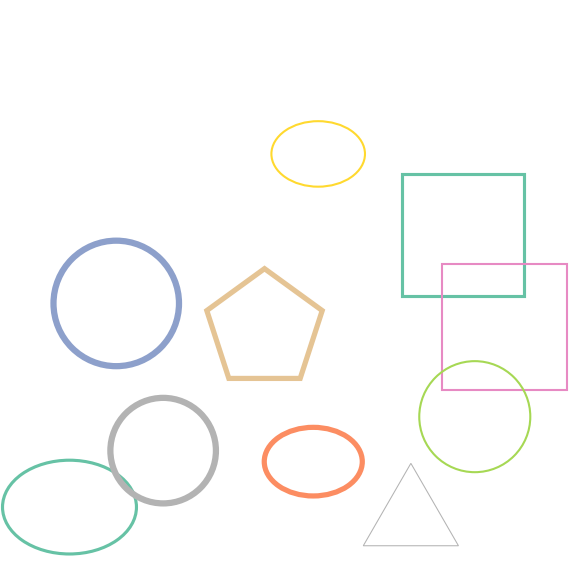[{"shape": "oval", "thickness": 1.5, "radius": 0.58, "center": [0.12, 0.121]}, {"shape": "square", "thickness": 1.5, "radius": 0.53, "center": [0.802, 0.593]}, {"shape": "oval", "thickness": 2.5, "radius": 0.42, "center": [0.542, 0.2]}, {"shape": "circle", "thickness": 3, "radius": 0.54, "center": [0.201, 0.474]}, {"shape": "square", "thickness": 1, "radius": 0.54, "center": [0.873, 0.433]}, {"shape": "circle", "thickness": 1, "radius": 0.48, "center": [0.822, 0.278]}, {"shape": "oval", "thickness": 1, "radius": 0.41, "center": [0.551, 0.733]}, {"shape": "pentagon", "thickness": 2.5, "radius": 0.53, "center": [0.458, 0.429]}, {"shape": "triangle", "thickness": 0.5, "radius": 0.48, "center": [0.711, 0.102]}, {"shape": "circle", "thickness": 3, "radius": 0.46, "center": [0.283, 0.219]}]